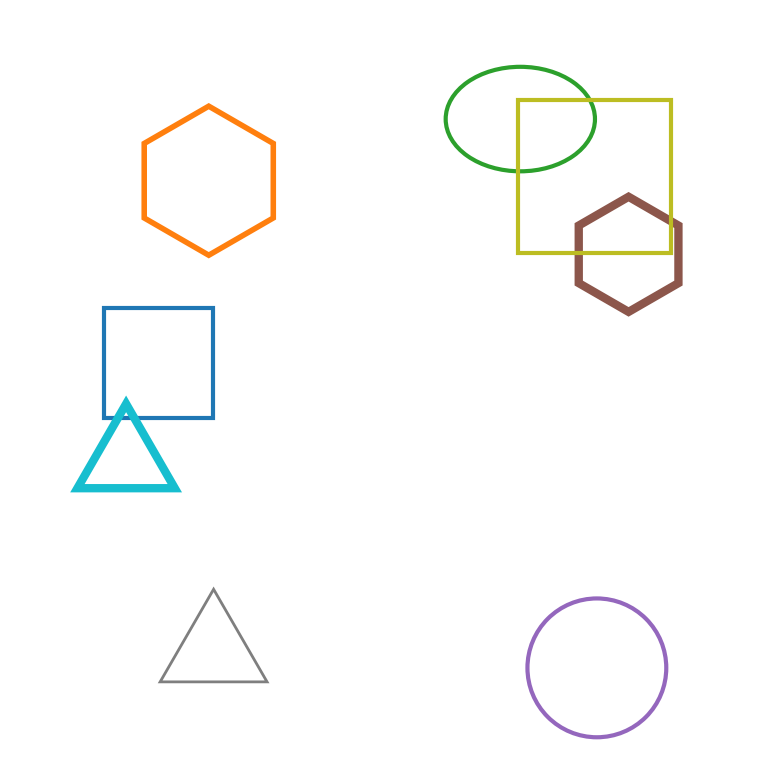[{"shape": "square", "thickness": 1.5, "radius": 0.35, "center": [0.206, 0.529]}, {"shape": "hexagon", "thickness": 2, "radius": 0.48, "center": [0.271, 0.765]}, {"shape": "oval", "thickness": 1.5, "radius": 0.48, "center": [0.676, 0.845]}, {"shape": "circle", "thickness": 1.5, "radius": 0.45, "center": [0.775, 0.133]}, {"shape": "hexagon", "thickness": 3, "radius": 0.37, "center": [0.816, 0.67]}, {"shape": "triangle", "thickness": 1, "radius": 0.4, "center": [0.277, 0.155]}, {"shape": "square", "thickness": 1.5, "radius": 0.5, "center": [0.773, 0.771]}, {"shape": "triangle", "thickness": 3, "radius": 0.37, "center": [0.164, 0.402]}]